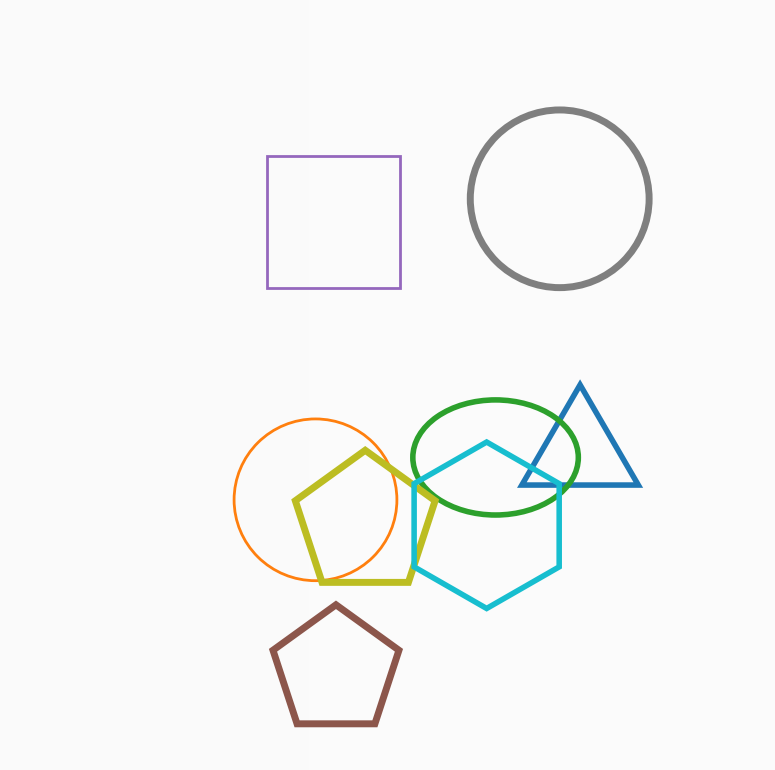[{"shape": "triangle", "thickness": 2, "radius": 0.43, "center": [0.748, 0.413]}, {"shape": "circle", "thickness": 1, "radius": 0.53, "center": [0.407, 0.351]}, {"shape": "oval", "thickness": 2, "radius": 0.53, "center": [0.639, 0.406]}, {"shape": "square", "thickness": 1, "radius": 0.43, "center": [0.431, 0.712]}, {"shape": "pentagon", "thickness": 2.5, "radius": 0.43, "center": [0.434, 0.129]}, {"shape": "circle", "thickness": 2.5, "radius": 0.58, "center": [0.722, 0.742]}, {"shape": "pentagon", "thickness": 2.5, "radius": 0.47, "center": [0.471, 0.32]}, {"shape": "hexagon", "thickness": 2, "radius": 0.54, "center": [0.628, 0.318]}]